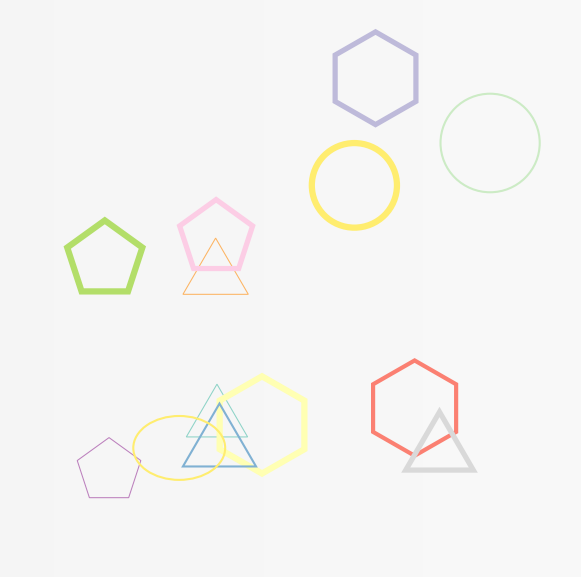[{"shape": "triangle", "thickness": 0.5, "radius": 0.3, "center": [0.373, 0.273]}, {"shape": "hexagon", "thickness": 3, "radius": 0.42, "center": [0.451, 0.263]}, {"shape": "hexagon", "thickness": 2.5, "radius": 0.4, "center": [0.646, 0.864]}, {"shape": "hexagon", "thickness": 2, "radius": 0.41, "center": [0.713, 0.292]}, {"shape": "triangle", "thickness": 1, "radius": 0.36, "center": [0.378, 0.228]}, {"shape": "triangle", "thickness": 0.5, "radius": 0.32, "center": [0.371, 0.522]}, {"shape": "pentagon", "thickness": 3, "radius": 0.34, "center": [0.18, 0.549]}, {"shape": "pentagon", "thickness": 2.5, "radius": 0.33, "center": [0.372, 0.588]}, {"shape": "triangle", "thickness": 2.5, "radius": 0.34, "center": [0.756, 0.219]}, {"shape": "pentagon", "thickness": 0.5, "radius": 0.29, "center": [0.188, 0.184]}, {"shape": "circle", "thickness": 1, "radius": 0.43, "center": [0.843, 0.752]}, {"shape": "oval", "thickness": 1, "radius": 0.4, "center": [0.308, 0.223]}, {"shape": "circle", "thickness": 3, "radius": 0.37, "center": [0.61, 0.678]}]